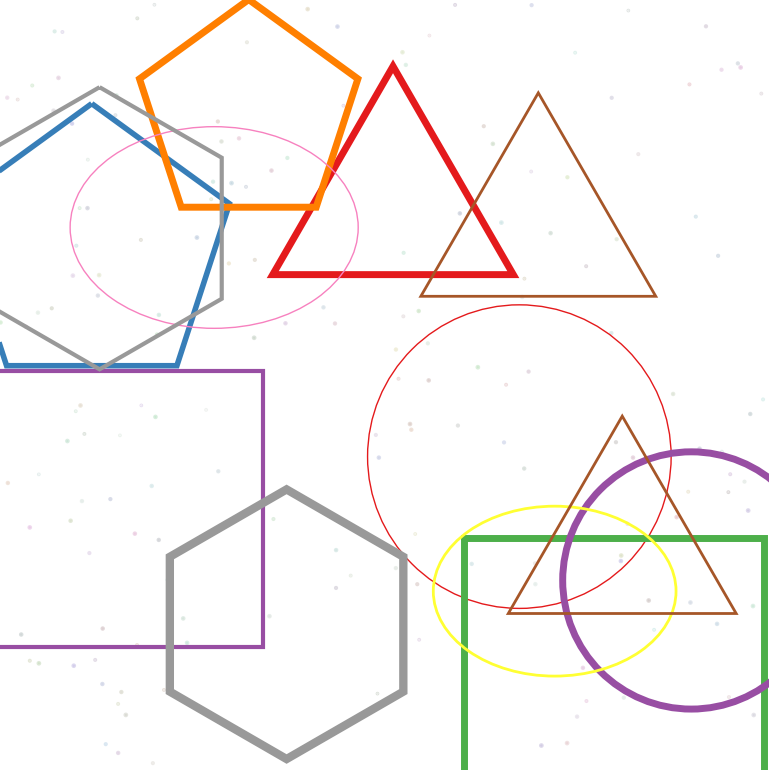[{"shape": "circle", "thickness": 0.5, "radius": 0.99, "center": [0.674, 0.407]}, {"shape": "triangle", "thickness": 2.5, "radius": 0.9, "center": [0.51, 0.734]}, {"shape": "pentagon", "thickness": 2, "radius": 0.94, "center": [0.119, 0.677]}, {"shape": "square", "thickness": 2.5, "radius": 0.98, "center": [0.797, 0.107]}, {"shape": "square", "thickness": 1.5, "radius": 0.9, "center": [0.162, 0.339]}, {"shape": "circle", "thickness": 2.5, "radius": 0.84, "center": [0.898, 0.246]}, {"shape": "pentagon", "thickness": 2.5, "radius": 0.75, "center": [0.323, 0.852]}, {"shape": "oval", "thickness": 1, "radius": 0.79, "center": [0.72, 0.232]}, {"shape": "triangle", "thickness": 1, "radius": 0.85, "center": [0.808, 0.289]}, {"shape": "triangle", "thickness": 1, "radius": 0.88, "center": [0.699, 0.703]}, {"shape": "oval", "thickness": 0.5, "radius": 0.94, "center": [0.278, 0.705]}, {"shape": "hexagon", "thickness": 1.5, "radius": 0.92, "center": [0.129, 0.704]}, {"shape": "hexagon", "thickness": 3, "radius": 0.88, "center": [0.372, 0.189]}]